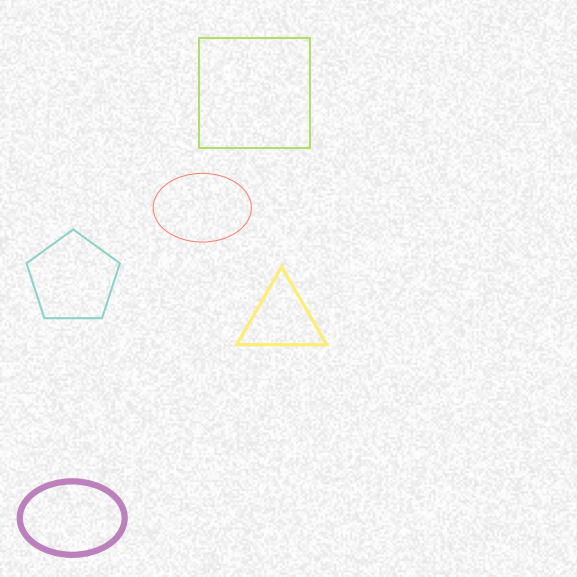[{"shape": "pentagon", "thickness": 1, "radius": 0.42, "center": [0.127, 0.517]}, {"shape": "oval", "thickness": 0.5, "radius": 0.43, "center": [0.35, 0.639]}, {"shape": "square", "thickness": 1, "radius": 0.48, "center": [0.441, 0.838]}, {"shape": "oval", "thickness": 3, "radius": 0.45, "center": [0.125, 0.102]}, {"shape": "triangle", "thickness": 1.5, "radius": 0.45, "center": [0.488, 0.447]}]